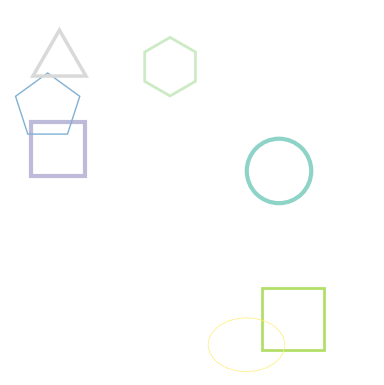[{"shape": "circle", "thickness": 3, "radius": 0.42, "center": [0.725, 0.556]}, {"shape": "square", "thickness": 3, "radius": 0.35, "center": [0.151, 0.614]}, {"shape": "pentagon", "thickness": 1, "radius": 0.44, "center": [0.124, 0.723]}, {"shape": "square", "thickness": 2, "radius": 0.4, "center": [0.762, 0.17]}, {"shape": "triangle", "thickness": 2.5, "radius": 0.4, "center": [0.154, 0.842]}, {"shape": "hexagon", "thickness": 2, "radius": 0.38, "center": [0.442, 0.827]}, {"shape": "oval", "thickness": 0.5, "radius": 0.5, "center": [0.64, 0.105]}]